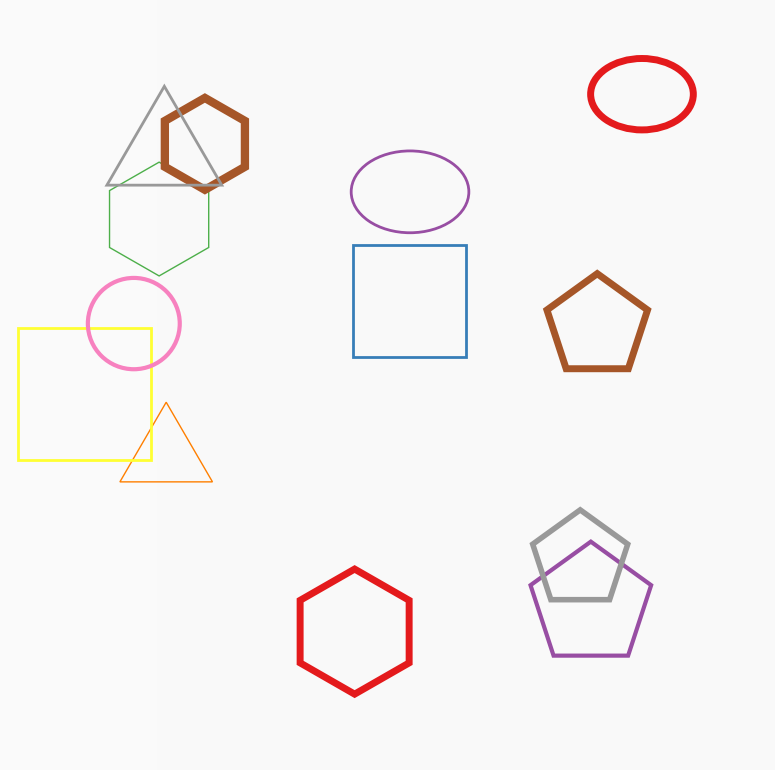[{"shape": "oval", "thickness": 2.5, "radius": 0.33, "center": [0.828, 0.878]}, {"shape": "hexagon", "thickness": 2.5, "radius": 0.41, "center": [0.458, 0.18]}, {"shape": "square", "thickness": 1, "radius": 0.36, "center": [0.529, 0.609]}, {"shape": "hexagon", "thickness": 0.5, "radius": 0.37, "center": [0.205, 0.716]}, {"shape": "oval", "thickness": 1, "radius": 0.38, "center": [0.529, 0.751]}, {"shape": "pentagon", "thickness": 1.5, "radius": 0.41, "center": [0.762, 0.215]}, {"shape": "triangle", "thickness": 0.5, "radius": 0.34, "center": [0.214, 0.409]}, {"shape": "square", "thickness": 1, "radius": 0.43, "center": [0.109, 0.489]}, {"shape": "hexagon", "thickness": 3, "radius": 0.3, "center": [0.264, 0.813]}, {"shape": "pentagon", "thickness": 2.5, "radius": 0.34, "center": [0.771, 0.576]}, {"shape": "circle", "thickness": 1.5, "radius": 0.3, "center": [0.173, 0.58]}, {"shape": "triangle", "thickness": 1, "radius": 0.43, "center": [0.212, 0.802]}, {"shape": "pentagon", "thickness": 2, "radius": 0.32, "center": [0.749, 0.273]}]